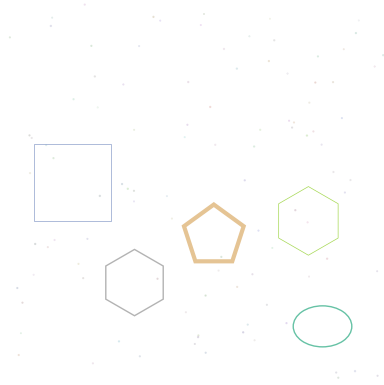[{"shape": "oval", "thickness": 1, "radius": 0.38, "center": [0.838, 0.152]}, {"shape": "square", "thickness": 0.5, "radius": 0.5, "center": [0.188, 0.527]}, {"shape": "hexagon", "thickness": 0.5, "radius": 0.45, "center": [0.801, 0.426]}, {"shape": "pentagon", "thickness": 3, "radius": 0.41, "center": [0.555, 0.387]}, {"shape": "hexagon", "thickness": 1, "radius": 0.43, "center": [0.349, 0.266]}]